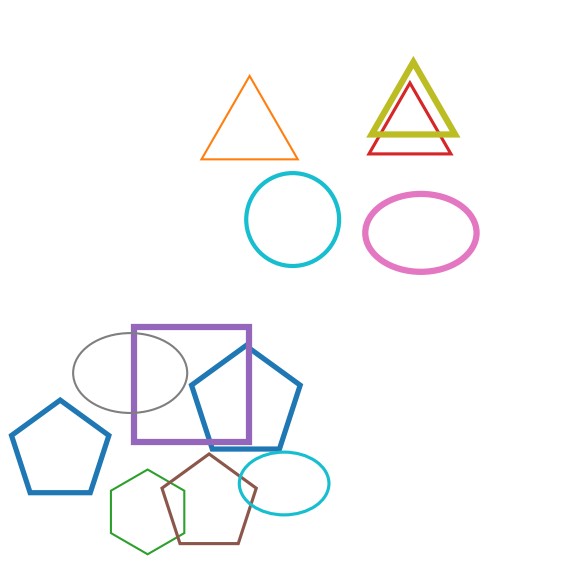[{"shape": "pentagon", "thickness": 2.5, "radius": 0.49, "center": [0.426, 0.302]}, {"shape": "pentagon", "thickness": 2.5, "radius": 0.44, "center": [0.104, 0.218]}, {"shape": "triangle", "thickness": 1, "radius": 0.48, "center": [0.432, 0.771]}, {"shape": "hexagon", "thickness": 1, "radius": 0.37, "center": [0.256, 0.113]}, {"shape": "triangle", "thickness": 1.5, "radius": 0.41, "center": [0.71, 0.774]}, {"shape": "square", "thickness": 3, "radius": 0.5, "center": [0.332, 0.334]}, {"shape": "pentagon", "thickness": 1.5, "radius": 0.43, "center": [0.362, 0.127]}, {"shape": "oval", "thickness": 3, "radius": 0.48, "center": [0.729, 0.596]}, {"shape": "oval", "thickness": 1, "radius": 0.49, "center": [0.225, 0.353]}, {"shape": "triangle", "thickness": 3, "radius": 0.42, "center": [0.716, 0.808]}, {"shape": "circle", "thickness": 2, "radius": 0.4, "center": [0.507, 0.619]}, {"shape": "oval", "thickness": 1.5, "radius": 0.39, "center": [0.492, 0.162]}]